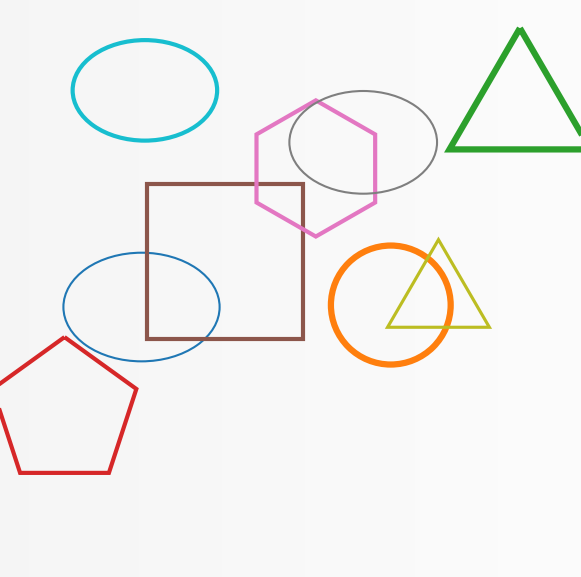[{"shape": "oval", "thickness": 1, "radius": 0.67, "center": [0.243, 0.467]}, {"shape": "circle", "thickness": 3, "radius": 0.52, "center": [0.672, 0.471]}, {"shape": "triangle", "thickness": 3, "radius": 0.7, "center": [0.894, 0.81]}, {"shape": "pentagon", "thickness": 2, "radius": 0.65, "center": [0.111, 0.285]}, {"shape": "square", "thickness": 2, "radius": 0.67, "center": [0.388, 0.547]}, {"shape": "hexagon", "thickness": 2, "radius": 0.59, "center": [0.543, 0.707]}, {"shape": "oval", "thickness": 1, "radius": 0.64, "center": [0.625, 0.753]}, {"shape": "triangle", "thickness": 1.5, "radius": 0.51, "center": [0.754, 0.483]}, {"shape": "oval", "thickness": 2, "radius": 0.62, "center": [0.249, 0.843]}]